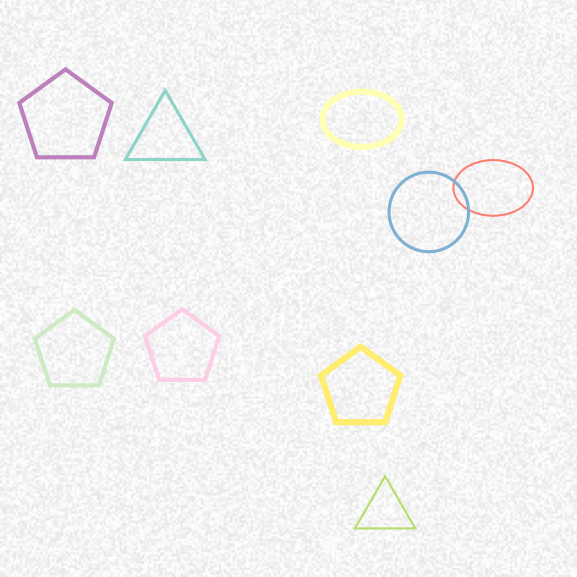[{"shape": "triangle", "thickness": 1.5, "radius": 0.4, "center": [0.286, 0.763]}, {"shape": "oval", "thickness": 3, "radius": 0.34, "center": [0.627, 0.793]}, {"shape": "oval", "thickness": 1, "radius": 0.34, "center": [0.854, 0.674]}, {"shape": "circle", "thickness": 1.5, "radius": 0.34, "center": [0.743, 0.632]}, {"shape": "triangle", "thickness": 1, "radius": 0.3, "center": [0.667, 0.114]}, {"shape": "pentagon", "thickness": 2, "radius": 0.34, "center": [0.315, 0.396]}, {"shape": "pentagon", "thickness": 2, "radius": 0.42, "center": [0.113, 0.795]}, {"shape": "pentagon", "thickness": 2, "radius": 0.36, "center": [0.129, 0.39]}, {"shape": "pentagon", "thickness": 3, "radius": 0.36, "center": [0.625, 0.327]}]